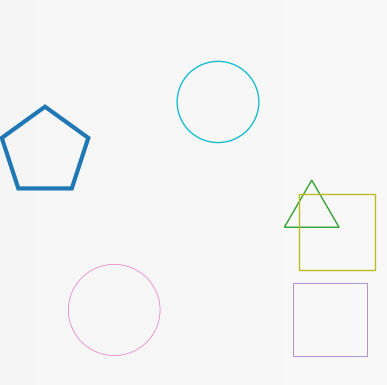[{"shape": "pentagon", "thickness": 3, "radius": 0.59, "center": [0.116, 0.606]}, {"shape": "triangle", "thickness": 1, "radius": 0.41, "center": [0.804, 0.45]}, {"shape": "square", "thickness": 0.5, "radius": 0.48, "center": [0.852, 0.171]}, {"shape": "circle", "thickness": 0.5, "radius": 0.59, "center": [0.295, 0.195]}, {"shape": "square", "thickness": 1, "radius": 0.49, "center": [0.869, 0.397]}, {"shape": "circle", "thickness": 1, "radius": 0.53, "center": [0.563, 0.735]}]